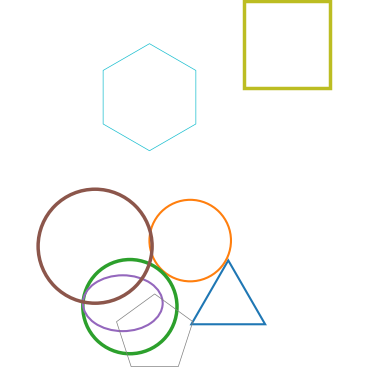[{"shape": "triangle", "thickness": 1.5, "radius": 0.55, "center": [0.593, 0.213]}, {"shape": "circle", "thickness": 1.5, "radius": 0.53, "center": [0.494, 0.375]}, {"shape": "circle", "thickness": 2.5, "radius": 0.61, "center": [0.337, 0.204]}, {"shape": "oval", "thickness": 1.5, "radius": 0.52, "center": [0.319, 0.212]}, {"shape": "circle", "thickness": 2.5, "radius": 0.74, "center": [0.247, 0.36]}, {"shape": "pentagon", "thickness": 0.5, "radius": 0.52, "center": [0.402, 0.132]}, {"shape": "square", "thickness": 2.5, "radius": 0.56, "center": [0.745, 0.884]}, {"shape": "hexagon", "thickness": 0.5, "radius": 0.7, "center": [0.388, 0.748]}]